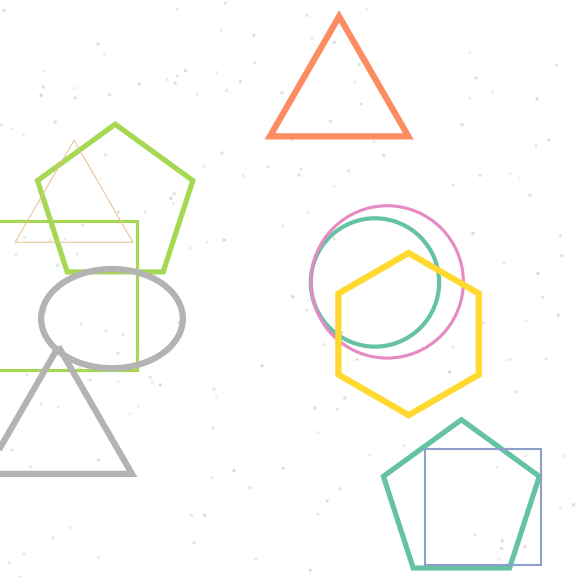[{"shape": "pentagon", "thickness": 2.5, "radius": 0.71, "center": [0.799, 0.13]}, {"shape": "circle", "thickness": 2, "radius": 0.56, "center": [0.649, 0.51]}, {"shape": "triangle", "thickness": 3, "radius": 0.69, "center": [0.587, 0.832]}, {"shape": "square", "thickness": 1, "radius": 0.5, "center": [0.836, 0.122]}, {"shape": "circle", "thickness": 1.5, "radius": 0.66, "center": [0.67, 0.511]}, {"shape": "square", "thickness": 1.5, "radius": 0.65, "center": [0.107, 0.487]}, {"shape": "pentagon", "thickness": 2.5, "radius": 0.71, "center": [0.199, 0.643]}, {"shape": "hexagon", "thickness": 3, "radius": 0.7, "center": [0.708, 0.421]}, {"shape": "triangle", "thickness": 0.5, "radius": 0.59, "center": [0.128, 0.639]}, {"shape": "triangle", "thickness": 3, "radius": 0.73, "center": [0.101, 0.252]}, {"shape": "oval", "thickness": 3, "radius": 0.61, "center": [0.194, 0.447]}]